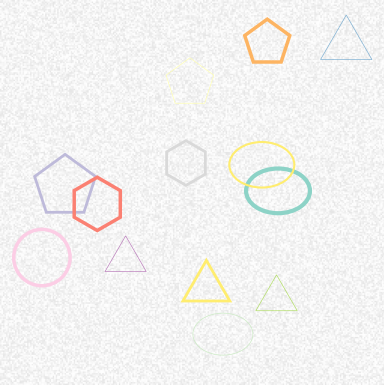[{"shape": "oval", "thickness": 3, "radius": 0.41, "center": [0.722, 0.504]}, {"shape": "pentagon", "thickness": 0.5, "radius": 0.33, "center": [0.493, 0.785]}, {"shape": "pentagon", "thickness": 2, "radius": 0.42, "center": [0.169, 0.516]}, {"shape": "hexagon", "thickness": 2.5, "radius": 0.35, "center": [0.253, 0.47]}, {"shape": "triangle", "thickness": 0.5, "radius": 0.39, "center": [0.899, 0.884]}, {"shape": "pentagon", "thickness": 2.5, "radius": 0.31, "center": [0.694, 0.889]}, {"shape": "triangle", "thickness": 0.5, "radius": 0.31, "center": [0.718, 0.224]}, {"shape": "circle", "thickness": 2.5, "radius": 0.37, "center": [0.109, 0.331]}, {"shape": "hexagon", "thickness": 2, "radius": 0.29, "center": [0.483, 0.577]}, {"shape": "triangle", "thickness": 0.5, "radius": 0.31, "center": [0.326, 0.326]}, {"shape": "oval", "thickness": 0.5, "radius": 0.39, "center": [0.579, 0.132]}, {"shape": "triangle", "thickness": 2, "radius": 0.35, "center": [0.536, 0.253]}, {"shape": "oval", "thickness": 1.5, "radius": 0.42, "center": [0.68, 0.572]}]